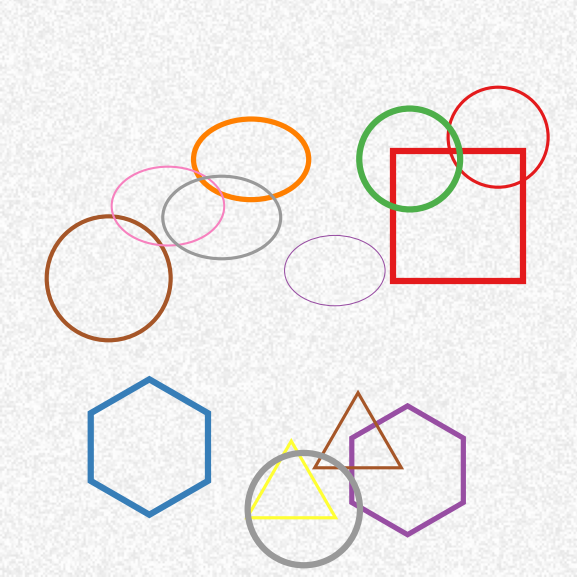[{"shape": "circle", "thickness": 1.5, "radius": 0.43, "center": [0.863, 0.762]}, {"shape": "square", "thickness": 3, "radius": 0.56, "center": [0.793, 0.625]}, {"shape": "hexagon", "thickness": 3, "radius": 0.59, "center": [0.259, 0.225]}, {"shape": "circle", "thickness": 3, "radius": 0.44, "center": [0.709, 0.724]}, {"shape": "oval", "thickness": 0.5, "radius": 0.44, "center": [0.58, 0.531]}, {"shape": "hexagon", "thickness": 2.5, "radius": 0.56, "center": [0.706, 0.185]}, {"shape": "oval", "thickness": 2.5, "radius": 0.5, "center": [0.435, 0.723]}, {"shape": "triangle", "thickness": 1.5, "radius": 0.44, "center": [0.504, 0.147]}, {"shape": "circle", "thickness": 2, "radius": 0.54, "center": [0.188, 0.517]}, {"shape": "triangle", "thickness": 1.5, "radius": 0.43, "center": [0.62, 0.232]}, {"shape": "oval", "thickness": 1, "radius": 0.49, "center": [0.291, 0.642]}, {"shape": "oval", "thickness": 1.5, "radius": 0.51, "center": [0.384, 0.623]}, {"shape": "circle", "thickness": 3, "radius": 0.49, "center": [0.526, 0.118]}]